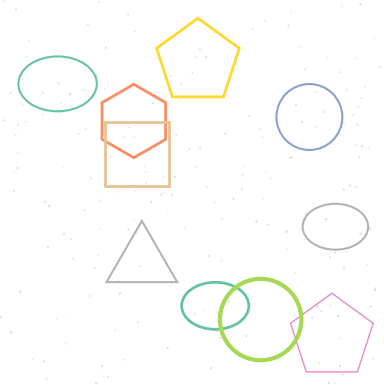[{"shape": "oval", "thickness": 2, "radius": 0.44, "center": [0.559, 0.206]}, {"shape": "oval", "thickness": 1.5, "radius": 0.51, "center": [0.15, 0.782]}, {"shape": "hexagon", "thickness": 2, "radius": 0.48, "center": [0.348, 0.686]}, {"shape": "circle", "thickness": 1.5, "radius": 0.43, "center": [0.804, 0.696]}, {"shape": "pentagon", "thickness": 1, "radius": 0.56, "center": [0.862, 0.125]}, {"shape": "circle", "thickness": 3, "radius": 0.53, "center": [0.677, 0.17]}, {"shape": "pentagon", "thickness": 2, "radius": 0.56, "center": [0.514, 0.84]}, {"shape": "square", "thickness": 2, "radius": 0.41, "center": [0.356, 0.599]}, {"shape": "triangle", "thickness": 1.5, "radius": 0.53, "center": [0.368, 0.32]}, {"shape": "oval", "thickness": 1.5, "radius": 0.43, "center": [0.871, 0.411]}]